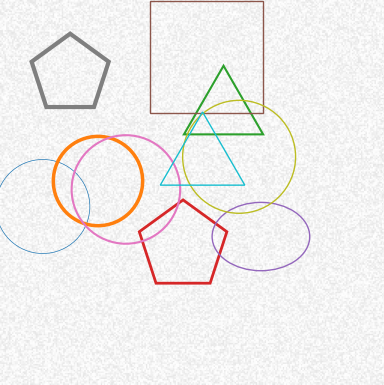[{"shape": "circle", "thickness": 0.5, "radius": 0.61, "center": [0.111, 0.464]}, {"shape": "circle", "thickness": 2.5, "radius": 0.58, "center": [0.254, 0.53]}, {"shape": "triangle", "thickness": 1.5, "radius": 0.59, "center": [0.581, 0.71]}, {"shape": "pentagon", "thickness": 2, "radius": 0.6, "center": [0.476, 0.361]}, {"shape": "oval", "thickness": 1, "radius": 0.63, "center": [0.678, 0.386]}, {"shape": "square", "thickness": 1, "radius": 0.73, "center": [0.536, 0.852]}, {"shape": "circle", "thickness": 1.5, "radius": 0.7, "center": [0.327, 0.508]}, {"shape": "pentagon", "thickness": 3, "radius": 0.53, "center": [0.182, 0.807]}, {"shape": "circle", "thickness": 1, "radius": 0.73, "center": [0.621, 0.593]}, {"shape": "triangle", "thickness": 1, "radius": 0.63, "center": [0.526, 0.582]}]